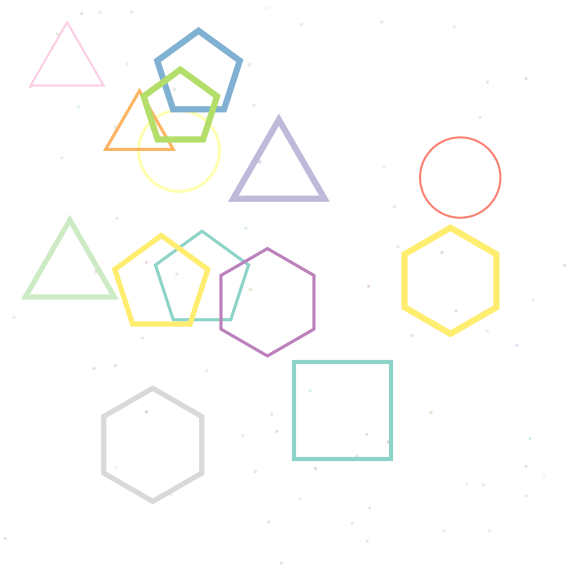[{"shape": "pentagon", "thickness": 1.5, "radius": 0.42, "center": [0.35, 0.514]}, {"shape": "square", "thickness": 2, "radius": 0.42, "center": [0.593, 0.289]}, {"shape": "circle", "thickness": 1.5, "radius": 0.35, "center": [0.31, 0.738]}, {"shape": "triangle", "thickness": 3, "radius": 0.46, "center": [0.483, 0.701]}, {"shape": "circle", "thickness": 1, "radius": 0.35, "center": [0.797, 0.692]}, {"shape": "pentagon", "thickness": 3, "radius": 0.38, "center": [0.344, 0.871]}, {"shape": "triangle", "thickness": 1.5, "radius": 0.34, "center": [0.241, 0.774]}, {"shape": "pentagon", "thickness": 3, "radius": 0.33, "center": [0.312, 0.812]}, {"shape": "triangle", "thickness": 1, "radius": 0.36, "center": [0.116, 0.888]}, {"shape": "hexagon", "thickness": 2.5, "radius": 0.49, "center": [0.264, 0.229]}, {"shape": "hexagon", "thickness": 1.5, "radius": 0.46, "center": [0.463, 0.476]}, {"shape": "triangle", "thickness": 2.5, "radius": 0.44, "center": [0.121, 0.529]}, {"shape": "pentagon", "thickness": 2.5, "radius": 0.42, "center": [0.279, 0.507]}, {"shape": "hexagon", "thickness": 3, "radius": 0.46, "center": [0.78, 0.513]}]